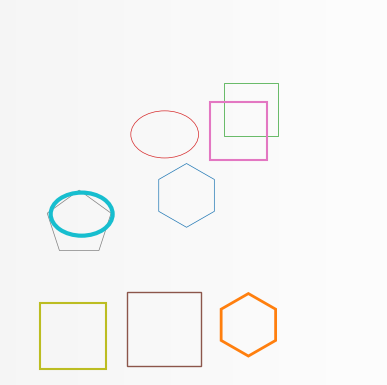[{"shape": "hexagon", "thickness": 0.5, "radius": 0.41, "center": [0.481, 0.492]}, {"shape": "hexagon", "thickness": 2, "radius": 0.41, "center": [0.641, 0.156]}, {"shape": "square", "thickness": 0.5, "radius": 0.35, "center": [0.648, 0.715]}, {"shape": "oval", "thickness": 0.5, "radius": 0.44, "center": [0.425, 0.651]}, {"shape": "square", "thickness": 1, "radius": 0.48, "center": [0.423, 0.146]}, {"shape": "square", "thickness": 1.5, "radius": 0.37, "center": [0.616, 0.659]}, {"shape": "pentagon", "thickness": 0.5, "radius": 0.43, "center": [0.204, 0.419]}, {"shape": "square", "thickness": 1.5, "radius": 0.43, "center": [0.189, 0.127]}, {"shape": "oval", "thickness": 3, "radius": 0.4, "center": [0.211, 0.444]}]